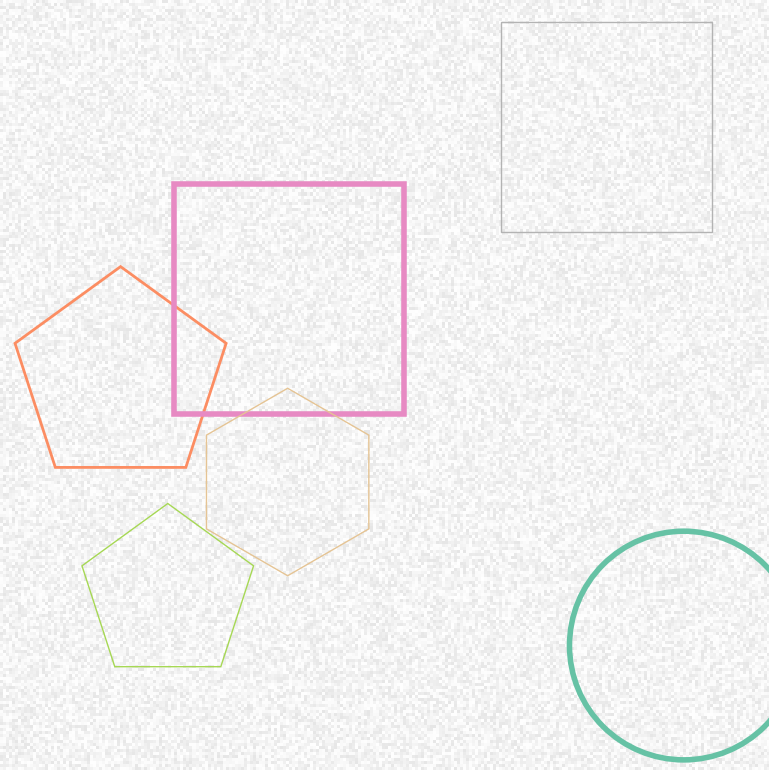[{"shape": "circle", "thickness": 2, "radius": 0.74, "center": [0.888, 0.162]}, {"shape": "pentagon", "thickness": 1, "radius": 0.72, "center": [0.157, 0.51]}, {"shape": "square", "thickness": 2, "radius": 0.75, "center": [0.375, 0.611]}, {"shape": "pentagon", "thickness": 0.5, "radius": 0.59, "center": [0.218, 0.229]}, {"shape": "hexagon", "thickness": 0.5, "radius": 0.61, "center": [0.374, 0.374]}, {"shape": "square", "thickness": 0.5, "radius": 0.68, "center": [0.788, 0.835]}]